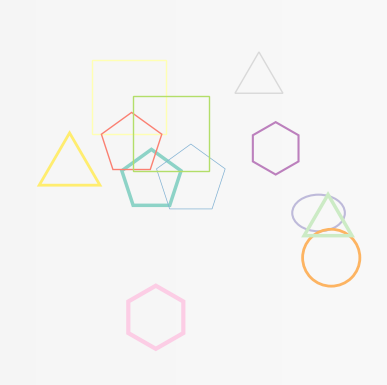[{"shape": "pentagon", "thickness": 2.5, "radius": 0.4, "center": [0.391, 0.532]}, {"shape": "square", "thickness": 1, "radius": 0.48, "center": [0.333, 0.749]}, {"shape": "oval", "thickness": 1.5, "radius": 0.34, "center": [0.822, 0.447]}, {"shape": "pentagon", "thickness": 1, "radius": 0.41, "center": [0.34, 0.626]}, {"shape": "pentagon", "thickness": 0.5, "radius": 0.47, "center": [0.493, 0.533]}, {"shape": "circle", "thickness": 2, "radius": 0.37, "center": [0.855, 0.331]}, {"shape": "square", "thickness": 1, "radius": 0.49, "center": [0.442, 0.652]}, {"shape": "hexagon", "thickness": 3, "radius": 0.41, "center": [0.402, 0.176]}, {"shape": "triangle", "thickness": 1, "radius": 0.36, "center": [0.668, 0.794]}, {"shape": "hexagon", "thickness": 1.5, "radius": 0.34, "center": [0.711, 0.615]}, {"shape": "triangle", "thickness": 2.5, "radius": 0.36, "center": [0.847, 0.423]}, {"shape": "triangle", "thickness": 2, "radius": 0.45, "center": [0.18, 0.564]}]